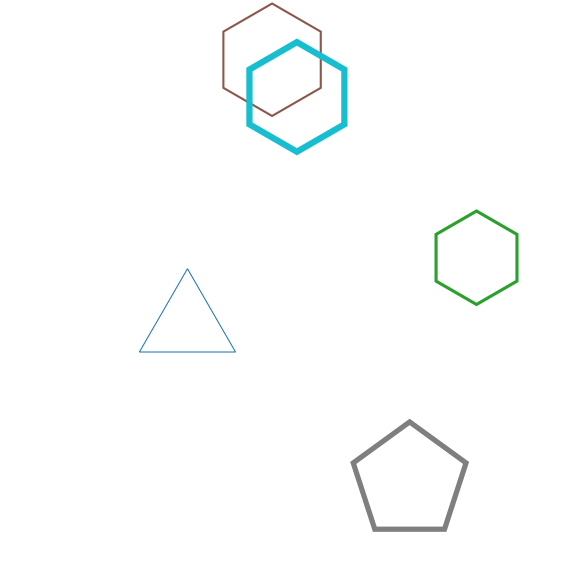[{"shape": "triangle", "thickness": 0.5, "radius": 0.48, "center": [0.325, 0.438]}, {"shape": "hexagon", "thickness": 1.5, "radius": 0.4, "center": [0.825, 0.553]}, {"shape": "hexagon", "thickness": 1, "radius": 0.49, "center": [0.471, 0.896]}, {"shape": "pentagon", "thickness": 2.5, "radius": 0.51, "center": [0.709, 0.166]}, {"shape": "hexagon", "thickness": 3, "radius": 0.47, "center": [0.514, 0.831]}]